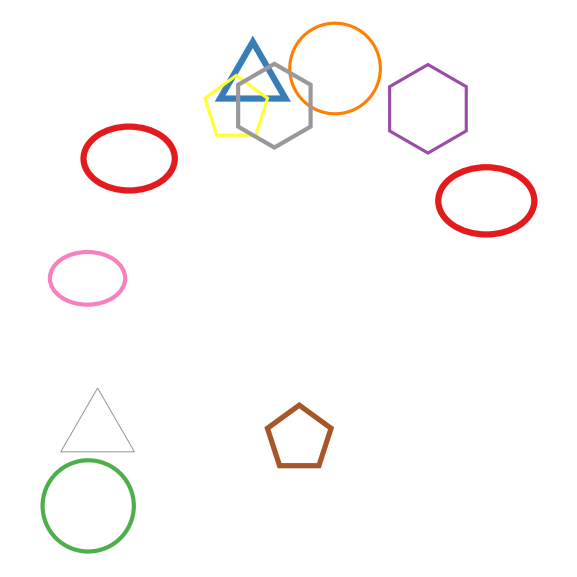[{"shape": "oval", "thickness": 3, "radius": 0.42, "center": [0.842, 0.651]}, {"shape": "oval", "thickness": 3, "radius": 0.4, "center": [0.224, 0.725]}, {"shape": "triangle", "thickness": 3, "radius": 0.33, "center": [0.438, 0.861]}, {"shape": "circle", "thickness": 2, "radius": 0.39, "center": [0.153, 0.123]}, {"shape": "hexagon", "thickness": 1.5, "radius": 0.38, "center": [0.741, 0.811]}, {"shape": "circle", "thickness": 1.5, "radius": 0.39, "center": [0.58, 0.881]}, {"shape": "pentagon", "thickness": 1.5, "radius": 0.29, "center": [0.409, 0.811]}, {"shape": "pentagon", "thickness": 2.5, "radius": 0.29, "center": [0.518, 0.24]}, {"shape": "oval", "thickness": 2, "radius": 0.33, "center": [0.152, 0.517]}, {"shape": "hexagon", "thickness": 2, "radius": 0.36, "center": [0.475, 0.816]}, {"shape": "triangle", "thickness": 0.5, "radius": 0.37, "center": [0.169, 0.254]}]